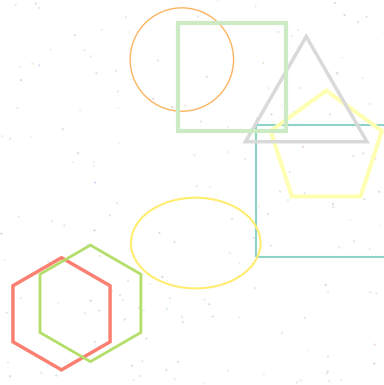[{"shape": "square", "thickness": 1.5, "radius": 0.86, "center": [0.837, 0.504]}, {"shape": "pentagon", "thickness": 3, "radius": 0.76, "center": [0.847, 0.613]}, {"shape": "hexagon", "thickness": 2.5, "radius": 0.73, "center": [0.16, 0.185]}, {"shape": "circle", "thickness": 1, "radius": 0.67, "center": [0.472, 0.845]}, {"shape": "hexagon", "thickness": 2, "radius": 0.76, "center": [0.235, 0.212]}, {"shape": "triangle", "thickness": 2.5, "radius": 0.91, "center": [0.795, 0.723]}, {"shape": "square", "thickness": 3, "radius": 0.7, "center": [0.602, 0.799]}, {"shape": "oval", "thickness": 1.5, "radius": 0.84, "center": [0.508, 0.369]}]